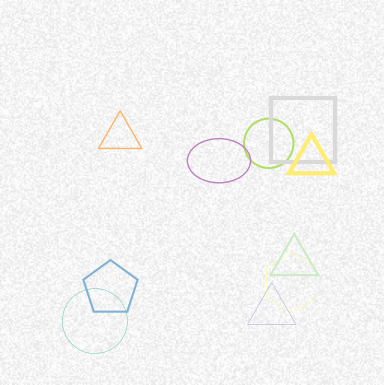[{"shape": "circle", "thickness": 0.5, "radius": 0.42, "center": [0.246, 0.166]}, {"shape": "hexagon", "thickness": 0.5, "radius": 0.38, "center": [0.758, 0.266]}, {"shape": "triangle", "thickness": 0.5, "radius": 0.36, "center": [0.706, 0.194]}, {"shape": "pentagon", "thickness": 1.5, "radius": 0.37, "center": [0.287, 0.25]}, {"shape": "triangle", "thickness": 1, "radius": 0.33, "center": [0.312, 0.647]}, {"shape": "circle", "thickness": 1.5, "radius": 0.32, "center": [0.698, 0.628]}, {"shape": "square", "thickness": 3, "radius": 0.41, "center": [0.787, 0.662]}, {"shape": "oval", "thickness": 1, "radius": 0.41, "center": [0.569, 0.583]}, {"shape": "triangle", "thickness": 1.5, "radius": 0.36, "center": [0.764, 0.321]}, {"shape": "triangle", "thickness": 3, "radius": 0.34, "center": [0.809, 0.584]}]